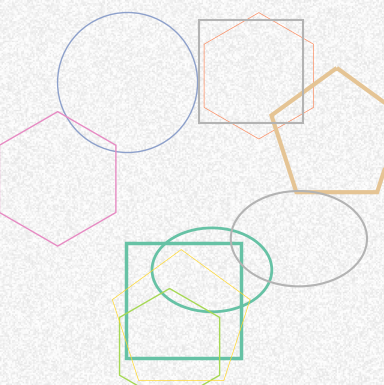[{"shape": "oval", "thickness": 2, "radius": 0.78, "center": [0.55, 0.299]}, {"shape": "square", "thickness": 2.5, "radius": 0.75, "center": [0.477, 0.22]}, {"shape": "hexagon", "thickness": 0.5, "radius": 0.82, "center": [0.672, 0.803]}, {"shape": "circle", "thickness": 1, "radius": 0.91, "center": [0.331, 0.786]}, {"shape": "hexagon", "thickness": 1, "radius": 0.87, "center": [0.15, 0.535]}, {"shape": "hexagon", "thickness": 1, "radius": 0.75, "center": [0.44, 0.1]}, {"shape": "pentagon", "thickness": 0.5, "radius": 0.94, "center": [0.471, 0.164]}, {"shape": "pentagon", "thickness": 3, "radius": 0.89, "center": [0.875, 0.645]}, {"shape": "oval", "thickness": 1.5, "radius": 0.88, "center": [0.776, 0.38]}, {"shape": "square", "thickness": 1.5, "radius": 0.67, "center": [0.651, 0.814]}]